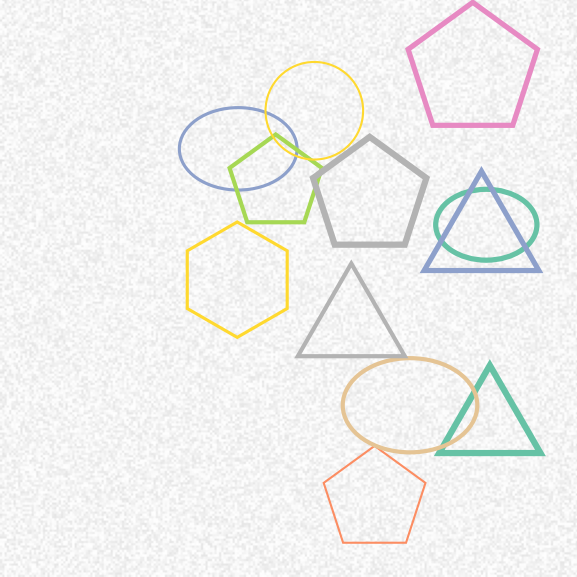[{"shape": "triangle", "thickness": 3, "radius": 0.51, "center": [0.848, 0.265]}, {"shape": "oval", "thickness": 2.5, "radius": 0.44, "center": [0.842, 0.61]}, {"shape": "pentagon", "thickness": 1, "radius": 0.46, "center": [0.649, 0.134]}, {"shape": "triangle", "thickness": 2.5, "radius": 0.57, "center": [0.834, 0.588]}, {"shape": "oval", "thickness": 1.5, "radius": 0.51, "center": [0.412, 0.741]}, {"shape": "pentagon", "thickness": 2.5, "radius": 0.59, "center": [0.819, 0.877]}, {"shape": "pentagon", "thickness": 2, "radius": 0.42, "center": [0.477, 0.682]}, {"shape": "circle", "thickness": 1, "radius": 0.42, "center": [0.544, 0.807]}, {"shape": "hexagon", "thickness": 1.5, "radius": 0.5, "center": [0.411, 0.515]}, {"shape": "oval", "thickness": 2, "radius": 0.58, "center": [0.71, 0.297]}, {"shape": "triangle", "thickness": 2, "radius": 0.53, "center": [0.608, 0.436]}, {"shape": "pentagon", "thickness": 3, "radius": 0.52, "center": [0.64, 0.659]}]